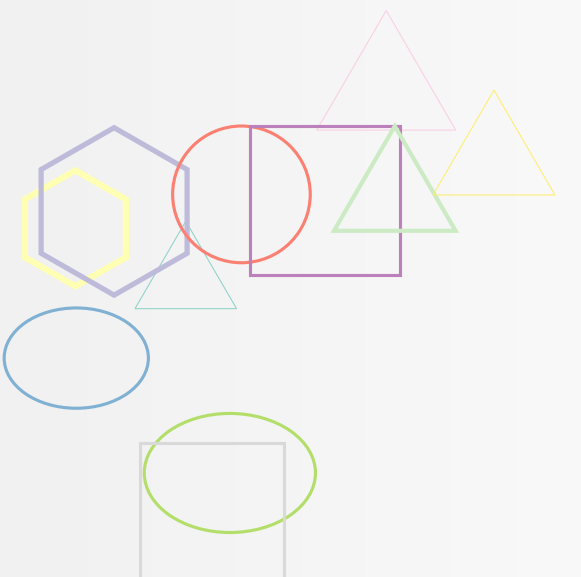[{"shape": "triangle", "thickness": 0.5, "radius": 0.5, "center": [0.32, 0.515]}, {"shape": "hexagon", "thickness": 3, "radius": 0.5, "center": [0.13, 0.604]}, {"shape": "hexagon", "thickness": 2.5, "radius": 0.72, "center": [0.196, 0.633]}, {"shape": "circle", "thickness": 1.5, "radius": 0.59, "center": [0.415, 0.663]}, {"shape": "oval", "thickness": 1.5, "radius": 0.62, "center": [0.131, 0.379]}, {"shape": "oval", "thickness": 1.5, "radius": 0.74, "center": [0.395, 0.18]}, {"shape": "triangle", "thickness": 0.5, "radius": 0.69, "center": [0.664, 0.843]}, {"shape": "square", "thickness": 1.5, "radius": 0.62, "center": [0.365, 0.108]}, {"shape": "square", "thickness": 1.5, "radius": 0.64, "center": [0.559, 0.652]}, {"shape": "triangle", "thickness": 2, "radius": 0.6, "center": [0.679, 0.66]}, {"shape": "triangle", "thickness": 0.5, "radius": 0.61, "center": [0.85, 0.722]}]